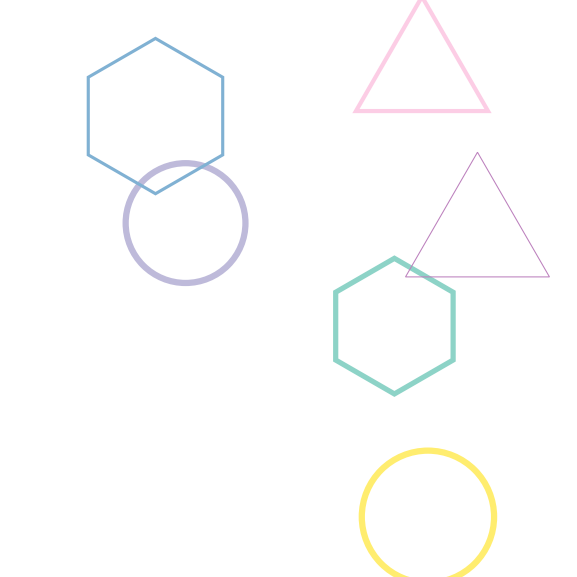[{"shape": "hexagon", "thickness": 2.5, "radius": 0.59, "center": [0.683, 0.434]}, {"shape": "circle", "thickness": 3, "radius": 0.52, "center": [0.321, 0.613]}, {"shape": "hexagon", "thickness": 1.5, "radius": 0.67, "center": [0.269, 0.798]}, {"shape": "triangle", "thickness": 2, "radius": 0.66, "center": [0.731, 0.873]}, {"shape": "triangle", "thickness": 0.5, "radius": 0.72, "center": [0.827, 0.592]}, {"shape": "circle", "thickness": 3, "radius": 0.57, "center": [0.741, 0.104]}]